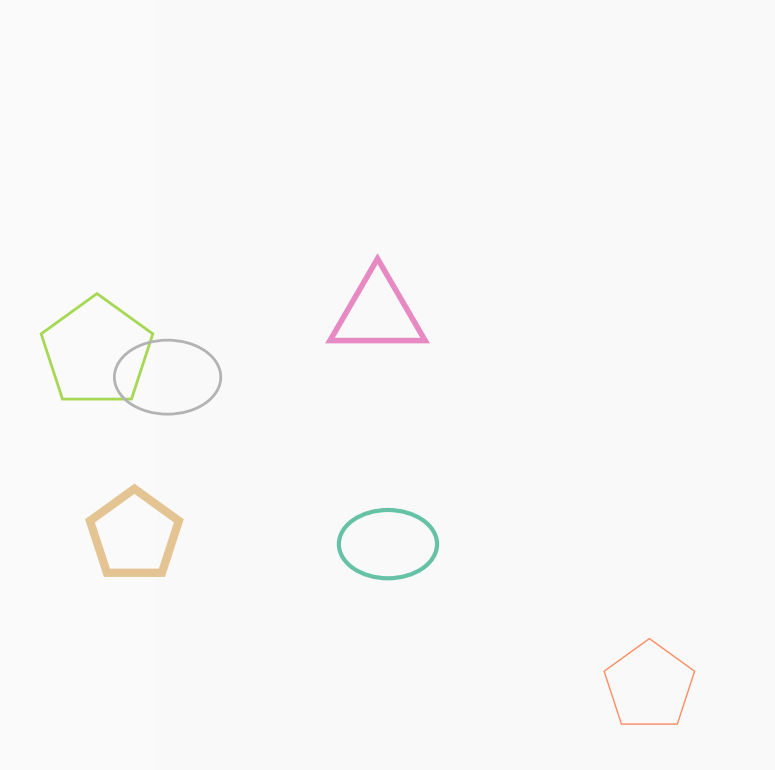[{"shape": "oval", "thickness": 1.5, "radius": 0.32, "center": [0.501, 0.293]}, {"shape": "pentagon", "thickness": 0.5, "radius": 0.31, "center": [0.838, 0.109]}, {"shape": "triangle", "thickness": 2, "radius": 0.35, "center": [0.487, 0.593]}, {"shape": "pentagon", "thickness": 1, "radius": 0.38, "center": [0.125, 0.543]}, {"shape": "pentagon", "thickness": 3, "radius": 0.3, "center": [0.173, 0.305]}, {"shape": "oval", "thickness": 1, "radius": 0.34, "center": [0.216, 0.51]}]